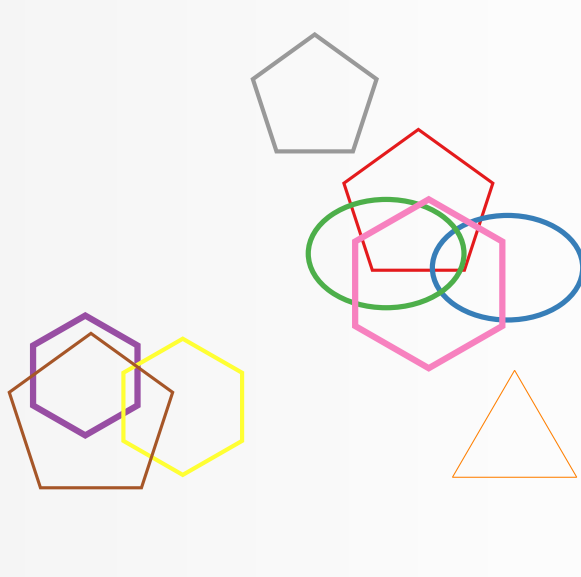[{"shape": "pentagon", "thickness": 1.5, "radius": 0.67, "center": [0.72, 0.64]}, {"shape": "oval", "thickness": 2.5, "radius": 0.65, "center": [0.873, 0.536]}, {"shape": "oval", "thickness": 2.5, "radius": 0.67, "center": [0.664, 0.56]}, {"shape": "hexagon", "thickness": 3, "radius": 0.52, "center": [0.147, 0.349]}, {"shape": "triangle", "thickness": 0.5, "radius": 0.62, "center": [0.885, 0.234]}, {"shape": "hexagon", "thickness": 2, "radius": 0.59, "center": [0.314, 0.295]}, {"shape": "pentagon", "thickness": 1.5, "radius": 0.74, "center": [0.156, 0.274]}, {"shape": "hexagon", "thickness": 3, "radius": 0.73, "center": [0.738, 0.508]}, {"shape": "pentagon", "thickness": 2, "radius": 0.56, "center": [0.541, 0.828]}]